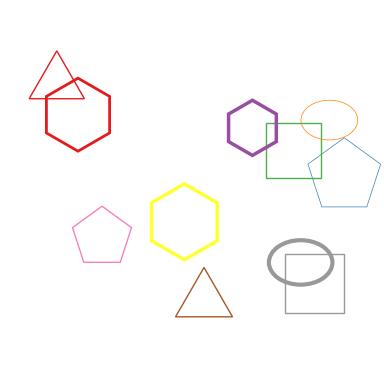[{"shape": "triangle", "thickness": 1, "radius": 0.41, "center": [0.147, 0.785]}, {"shape": "hexagon", "thickness": 2, "radius": 0.47, "center": [0.203, 0.702]}, {"shape": "pentagon", "thickness": 0.5, "radius": 0.5, "center": [0.894, 0.543]}, {"shape": "square", "thickness": 1, "radius": 0.36, "center": [0.762, 0.61]}, {"shape": "hexagon", "thickness": 2.5, "radius": 0.36, "center": [0.656, 0.668]}, {"shape": "oval", "thickness": 0.5, "radius": 0.37, "center": [0.856, 0.688]}, {"shape": "hexagon", "thickness": 2.5, "radius": 0.49, "center": [0.479, 0.424]}, {"shape": "triangle", "thickness": 1, "radius": 0.43, "center": [0.53, 0.22]}, {"shape": "pentagon", "thickness": 1, "radius": 0.4, "center": [0.265, 0.384]}, {"shape": "square", "thickness": 1, "radius": 0.38, "center": [0.817, 0.263]}, {"shape": "oval", "thickness": 3, "radius": 0.41, "center": [0.781, 0.318]}]